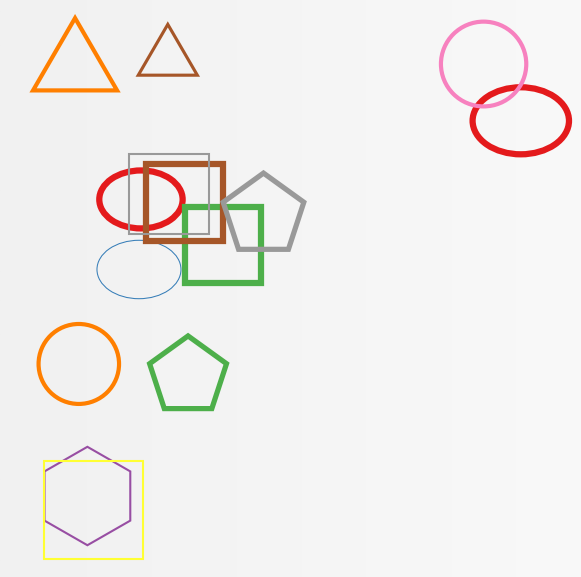[{"shape": "oval", "thickness": 3, "radius": 0.41, "center": [0.896, 0.79]}, {"shape": "oval", "thickness": 3, "radius": 0.36, "center": [0.243, 0.654]}, {"shape": "oval", "thickness": 0.5, "radius": 0.36, "center": [0.239, 0.532]}, {"shape": "pentagon", "thickness": 2.5, "radius": 0.35, "center": [0.324, 0.348]}, {"shape": "square", "thickness": 3, "radius": 0.33, "center": [0.383, 0.575]}, {"shape": "hexagon", "thickness": 1, "radius": 0.43, "center": [0.15, 0.14]}, {"shape": "triangle", "thickness": 2, "radius": 0.42, "center": [0.129, 0.884]}, {"shape": "circle", "thickness": 2, "radius": 0.35, "center": [0.136, 0.369]}, {"shape": "square", "thickness": 1, "radius": 0.42, "center": [0.161, 0.116]}, {"shape": "triangle", "thickness": 1.5, "radius": 0.29, "center": [0.289, 0.898]}, {"shape": "square", "thickness": 3, "radius": 0.33, "center": [0.317, 0.649]}, {"shape": "circle", "thickness": 2, "radius": 0.37, "center": [0.832, 0.888]}, {"shape": "square", "thickness": 1, "radius": 0.35, "center": [0.291, 0.663]}, {"shape": "pentagon", "thickness": 2.5, "radius": 0.36, "center": [0.453, 0.626]}]